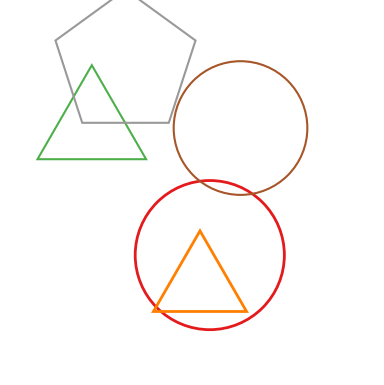[{"shape": "circle", "thickness": 2, "radius": 0.97, "center": [0.545, 0.337]}, {"shape": "triangle", "thickness": 1.5, "radius": 0.81, "center": [0.238, 0.668]}, {"shape": "triangle", "thickness": 2, "radius": 0.7, "center": [0.519, 0.261]}, {"shape": "circle", "thickness": 1.5, "radius": 0.87, "center": [0.625, 0.667]}, {"shape": "pentagon", "thickness": 1.5, "radius": 0.96, "center": [0.326, 0.836]}]